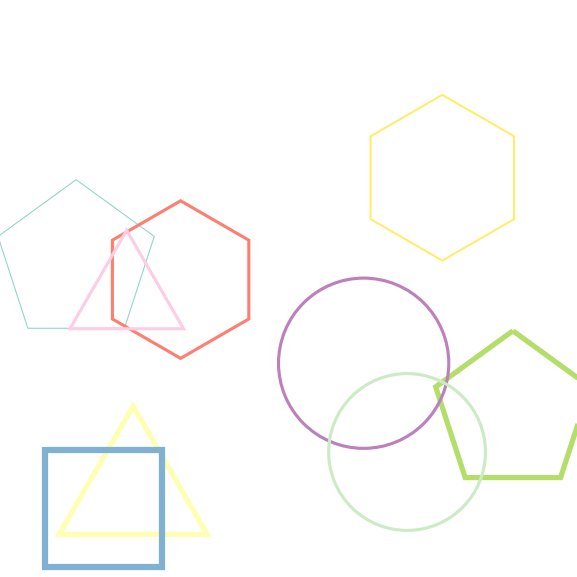[{"shape": "pentagon", "thickness": 0.5, "radius": 0.71, "center": [0.132, 0.546]}, {"shape": "triangle", "thickness": 2.5, "radius": 0.74, "center": [0.231, 0.148]}, {"shape": "hexagon", "thickness": 1.5, "radius": 0.68, "center": [0.313, 0.515]}, {"shape": "square", "thickness": 3, "radius": 0.51, "center": [0.179, 0.118]}, {"shape": "pentagon", "thickness": 2.5, "radius": 0.7, "center": [0.888, 0.286]}, {"shape": "triangle", "thickness": 1.5, "radius": 0.57, "center": [0.219, 0.487]}, {"shape": "circle", "thickness": 1.5, "radius": 0.74, "center": [0.63, 0.37]}, {"shape": "circle", "thickness": 1.5, "radius": 0.68, "center": [0.705, 0.216]}, {"shape": "hexagon", "thickness": 1, "radius": 0.72, "center": [0.766, 0.691]}]